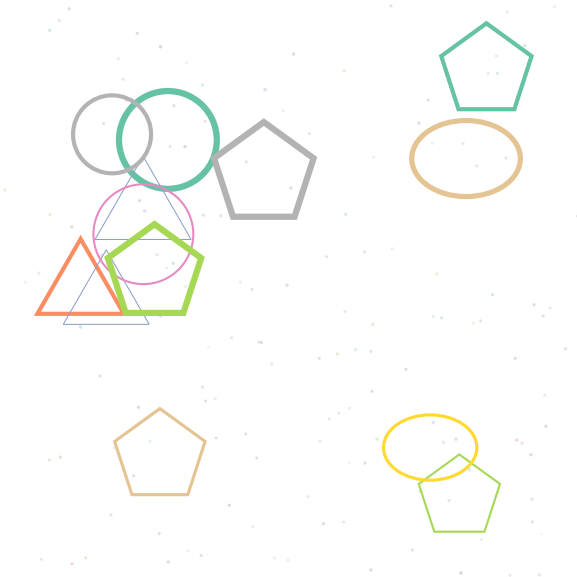[{"shape": "circle", "thickness": 3, "radius": 0.42, "center": [0.291, 0.757]}, {"shape": "pentagon", "thickness": 2, "radius": 0.41, "center": [0.842, 0.877]}, {"shape": "triangle", "thickness": 2, "radius": 0.43, "center": [0.14, 0.499]}, {"shape": "triangle", "thickness": 0.5, "radius": 0.48, "center": [0.248, 0.632]}, {"shape": "triangle", "thickness": 0.5, "radius": 0.43, "center": [0.184, 0.48]}, {"shape": "circle", "thickness": 1, "radius": 0.43, "center": [0.248, 0.594]}, {"shape": "pentagon", "thickness": 1, "radius": 0.37, "center": [0.795, 0.138]}, {"shape": "pentagon", "thickness": 3, "radius": 0.42, "center": [0.268, 0.526]}, {"shape": "oval", "thickness": 1.5, "radius": 0.4, "center": [0.745, 0.224]}, {"shape": "oval", "thickness": 2.5, "radius": 0.47, "center": [0.807, 0.725]}, {"shape": "pentagon", "thickness": 1.5, "radius": 0.41, "center": [0.277, 0.209]}, {"shape": "circle", "thickness": 2, "radius": 0.34, "center": [0.194, 0.767]}, {"shape": "pentagon", "thickness": 3, "radius": 0.45, "center": [0.457, 0.697]}]